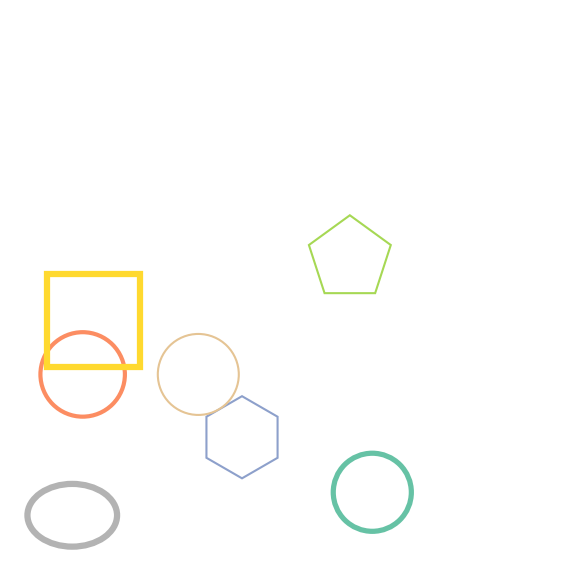[{"shape": "circle", "thickness": 2.5, "radius": 0.34, "center": [0.645, 0.147]}, {"shape": "circle", "thickness": 2, "radius": 0.37, "center": [0.143, 0.351]}, {"shape": "hexagon", "thickness": 1, "radius": 0.36, "center": [0.419, 0.242]}, {"shape": "pentagon", "thickness": 1, "radius": 0.37, "center": [0.606, 0.552]}, {"shape": "square", "thickness": 3, "radius": 0.4, "center": [0.162, 0.444]}, {"shape": "circle", "thickness": 1, "radius": 0.35, "center": [0.343, 0.351]}, {"shape": "oval", "thickness": 3, "radius": 0.39, "center": [0.125, 0.107]}]